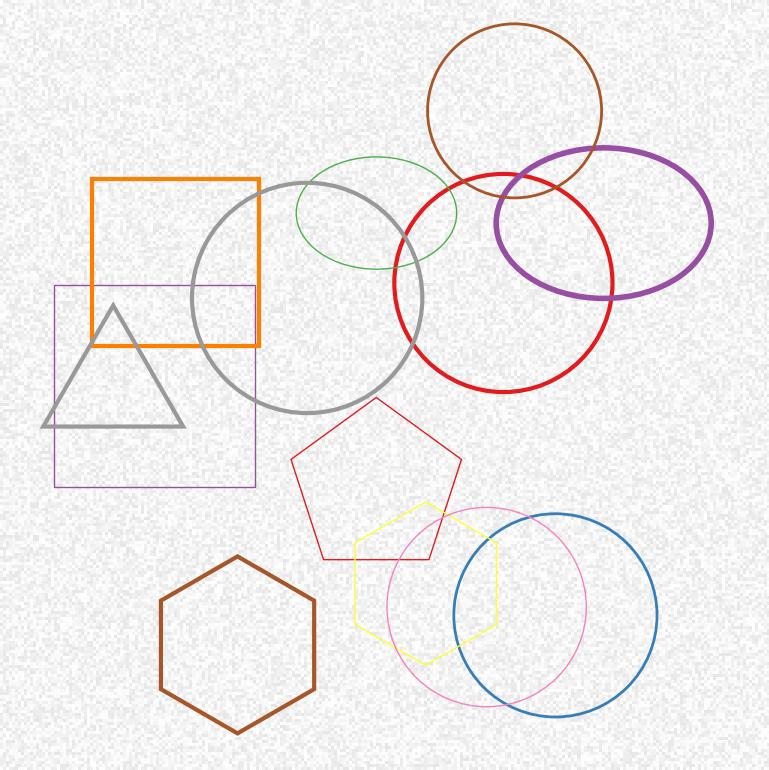[{"shape": "circle", "thickness": 1.5, "radius": 0.71, "center": [0.654, 0.632]}, {"shape": "pentagon", "thickness": 0.5, "radius": 0.58, "center": [0.489, 0.367]}, {"shape": "circle", "thickness": 1, "radius": 0.66, "center": [0.721, 0.201]}, {"shape": "oval", "thickness": 0.5, "radius": 0.52, "center": [0.489, 0.723]}, {"shape": "square", "thickness": 0.5, "radius": 0.66, "center": [0.201, 0.498]}, {"shape": "oval", "thickness": 2, "radius": 0.7, "center": [0.784, 0.71]}, {"shape": "square", "thickness": 1.5, "radius": 0.54, "center": [0.228, 0.659]}, {"shape": "hexagon", "thickness": 0.5, "radius": 0.53, "center": [0.553, 0.242]}, {"shape": "hexagon", "thickness": 1.5, "radius": 0.57, "center": [0.308, 0.162]}, {"shape": "circle", "thickness": 1, "radius": 0.57, "center": [0.668, 0.856]}, {"shape": "circle", "thickness": 0.5, "radius": 0.65, "center": [0.632, 0.212]}, {"shape": "circle", "thickness": 1.5, "radius": 0.75, "center": [0.399, 0.613]}, {"shape": "triangle", "thickness": 1.5, "radius": 0.52, "center": [0.147, 0.498]}]